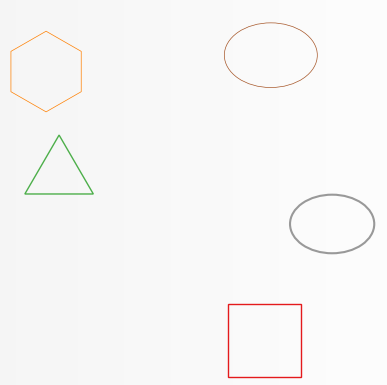[{"shape": "square", "thickness": 1, "radius": 0.48, "center": [0.683, 0.115]}, {"shape": "triangle", "thickness": 1, "radius": 0.51, "center": [0.152, 0.547]}, {"shape": "hexagon", "thickness": 0.5, "radius": 0.52, "center": [0.119, 0.814]}, {"shape": "oval", "thickness": 0.5, "radius": 0.6, "center": [0.699, 0.857]}, {"shape": "oval", "thickness": 1.5, "radius": 0.54, "center": [0.857, 0.418]}]